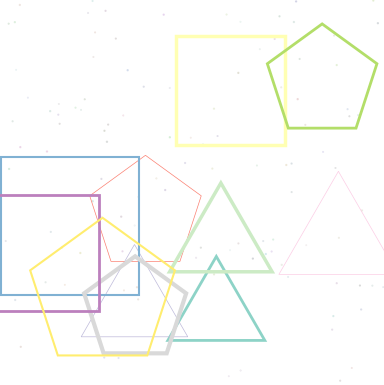[{"shape": "triangle", "thickness": 2, "radius": 0.73, "center": [0.562, 0.189]}, {"shape": "square", "thickness": 2.5, "radius": 0.71, "center": [0.598, 0.765]}, {"shape": "triangle", "thickness": 0.5, "radius": 0.8, "center": [0.349, 0.205]}, {"shape": "pentagon", "thickness": 0.5, "radius": 0.76, "center": [0.378, 0.444]}, {"shape": "square", "thickness": 1.5, "radius": 0.89, "center": [0.181, 0.413]}, {"shape": "pentagon", "thickness": 2, "radius": 0.75, "center": [0.837, 0.788]}, {"shape": "triangle", "thickness": 0.5, "radius": 0.89, "center": [0.879, 0.376]}, {"shape": "pentagon", "thickness": 3, "radius": 0.7, "center": [0.351, 0.195]}, {"shape": "square", "thickness": 2, "radius": 0.75, "center": [0.106, 0.343]}, {"shape": "triangle", "thickness": 2.5, "radius": 0.77, "center": [0.574, 0.371]}, {"shape": "pentagon", "thickness": 1.5, "radius": 0.99, "center": [0.266, 0.237]}]